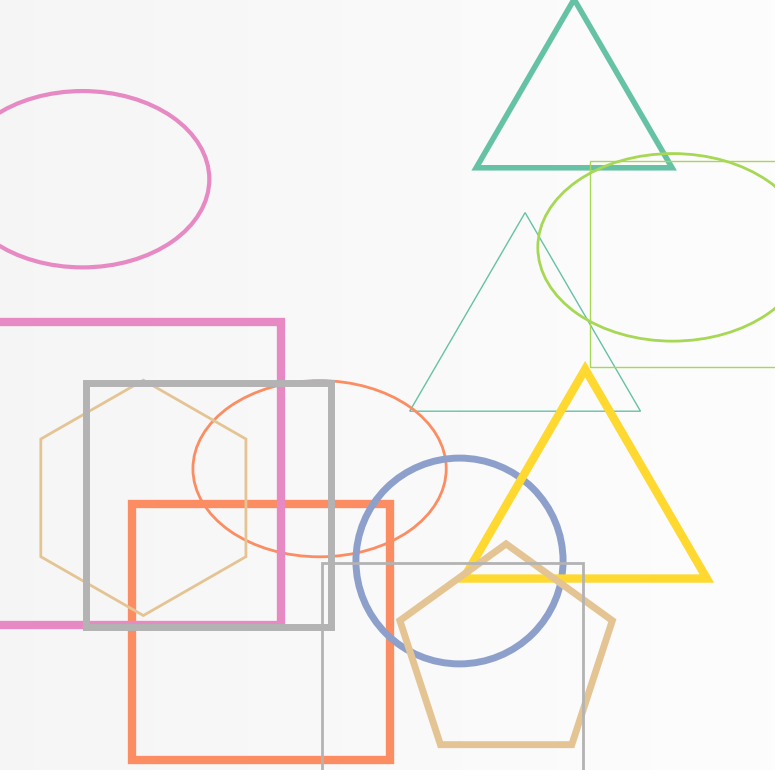[{"shape": "triangle", "thickness": 0.5, "radius": 0.86, "center": [0.678, 0.552]}, {"shape": "triangle", "thickness": 2, "radius": 0.73, "center": [0.741, 0.855]}, {"shape": "square", "thickness": 3, "radius": 0.83, "center": [0.337, 0.179]}, {"shape": "oval", "thickness": 1, "radius": 0.82, "center": [0.412, 0.391]}, {"shape": "circle", "thickness": 2.5, "radius": 0.67, "center": [0.593, 0.271]}, {"shape": "oval", "thickness": 1.5, "radius": 0.82, "center": [0.106, 0.767]}, {"shape": "square", "thickness": 3, "radius": 0.98, "center": [0.166, 0.386]}, {"shape": "square", "thickness": 0.5, "radius": 0.67, "center": [0.895, 0.657]}, {"shape": "oval", "thickness": 1, "radius": 0.87, "center": [0.868, 0.679]}, {"shape": "triangle", "thickness": 3, "radius": 0.91, "center": [0.755, 0.339]}, {"shape": "hexagon", "thickness": 1, "radius": 0.76, "center": [0.185, 0.353]}, {"shape": "pentagon", "thickness": 2.5, "radius": 0.72, "center": [0.653, 0.15]}, {"shape": "square", "thickness": 2.5, "radius": 0.79, "center": [0.269, 0.344]}, {"shape": "square", "thickness": 1, "radius": 0.84, "center": [0.584, 0.1]}]